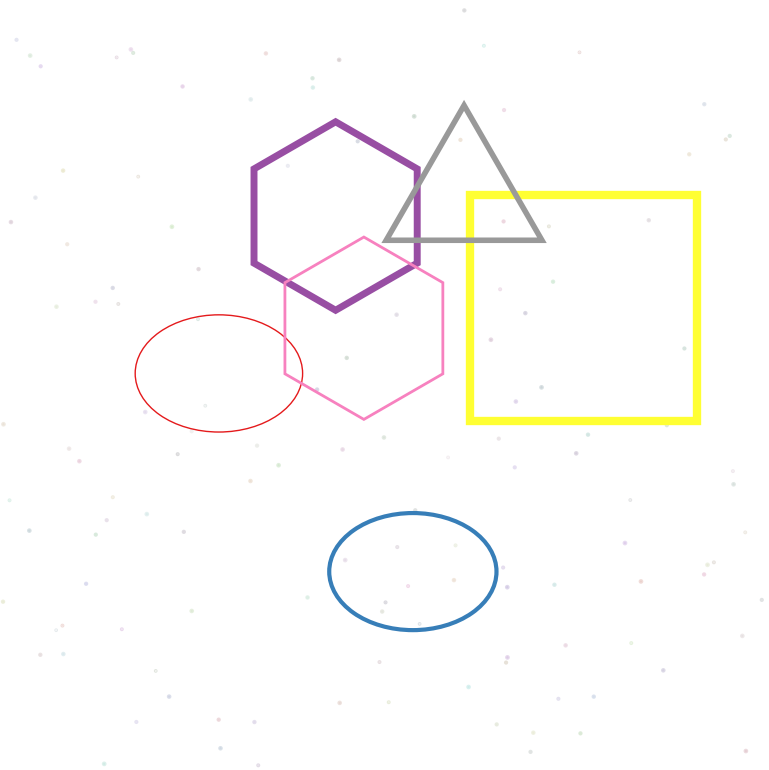[{"shape": "oval", "thickness": 0.5, "radius": 0.54, "center": [0.284, 0.515]}, {"shape": "oval", "thickness": 1.5, "radius": 0.54, "center": [0.536, 0.258]}, {"shape": "hexagon", "thickness": 2.5, "radius": 0.61, "center": [0.436, 0.719]}, {"shape": "square", "thickness": 3, "radius": 0.73, "center": [0.758, 0.6]}, {"shape": "hexagon", "thickness": 1, "radius": 0.59, "center": [0.473, 0.574]}, {"shape": "triangle", "thickness": 2, "radius": 0.58, "center": [0.603, 0.746]}]